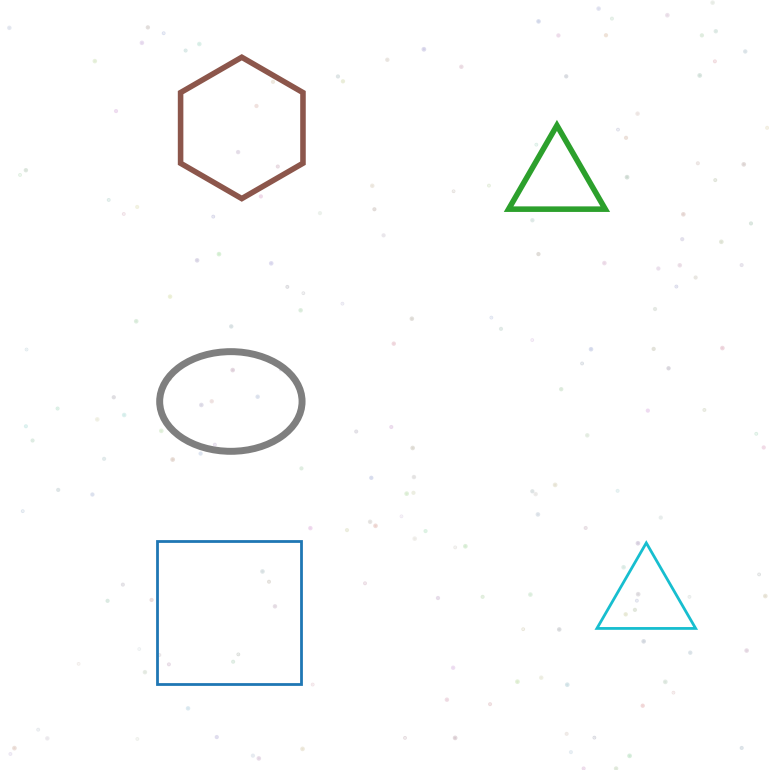[{"shape": "square", "thickness": 1, "radius": 0.47, "center": [0.298, 0.205]}, {"shape": "triangle", "thickness": 2, "radius": 0.36, "center": [0.723, 0.765]}, {"shape": "hexagon", "thickness": 2, "radius": 0.46, "center": [0.314, 0.834]}, {"shape": "oval", "thickness": 2.5, "radius": 0.46, "center": [0.3, 0.479]}, {"shape": "triangle", "thickness": 1, "radius": 0.37, "center": [0.839, 0.221]}]